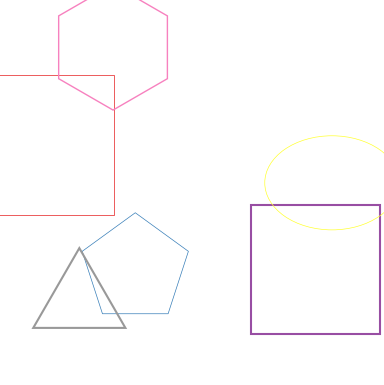[{"shape": "square", "thickness": 0.5, "radius": 0.91, "center": [0.114, 0.623]}, {"shape": "pentagon", "thickness": 0.5, "radius": 0.73, "center": [0.351, 0.302]}, {"shape": "square", "thickness": 1.5, "radius": 0.84, "center": [0.819, 0.301]}, {"shape": "oval", "thickness": 0.5, "radius": 0.87, "center": [0.862, 0.525]}, {"shape": "hexagon", "thickness": 1, "radius": 0.82, "center": [0.294, 0.877]}, {"shape": "triangle", "thickness": 1.5, "radius": 0.69, "center": [0.206, 0.217]}]